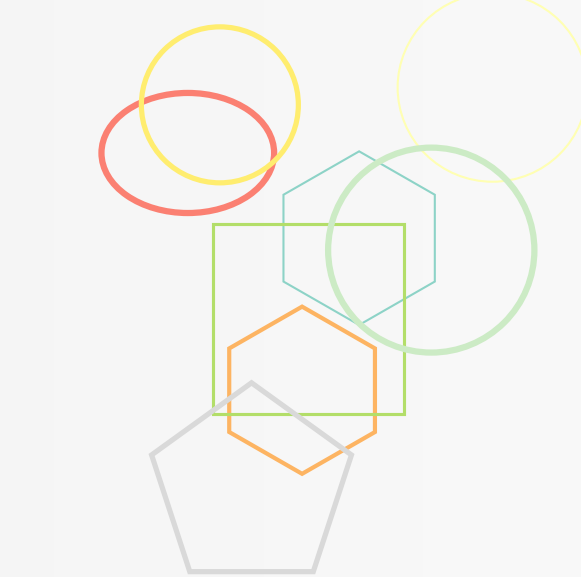[{"shape": "hexagon", "thickness": 1, "radius": 0.75, "center": [0.618, 0.587]}, {"shape": "circle", "thickness": 1, "radius": 0.82, "center": [0.847, 0.848]}, {"shape": "oval", "thickness": 3, "radius": 0.74, "center": [0.323, 0.734]}, {"shape": "hexagon", "thickness": 2, "radius": 0.72, "center": [0.52, 0.323]}, {"shape": "square", "thickness": 1.5, "radius": 0.82, "center": [0.53, 0.447]}, {"shape": "pentagon", "thickness": 2.5, "radius": 0.9, "center": [0.433, 0.155]}, {"shape": "circle", "thickness": 3, "radius": 0.89, "center": [0.742, 0.566]}, {"shape": "circle", "thickness": 2.5, "radius": 0.68, "center": [0.378, 0.818]}]